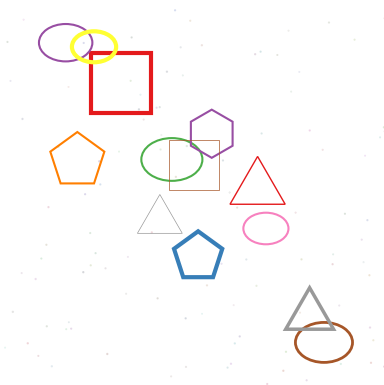[{"shape": "square", "thickness": 3, "radius": 0.39, "center": [0.314, 0.783]}, {"shape": "triangle", "thickness": 1, "radius": 0.41, "center": [0.669, 0.511]}, {"shape": "pentagon", "thickness": 3, "radius": 0.33, "center": [0.515, 0.333]}, {"shape": "oval", "thickness": 1.5, "radius": 0.4, "center": [0.446, 0.586]}, {"shape": "hexagon", "thickness": 1.5, "radius": 0.31, "center": [0.55, 0.653]}, {"shape": "oval", "thickness": 1.5, "radius": 0.35, "center": [0.171, 0.889]}, {"shape": "pentagon", "thickness": 1.5, "radius": 0.37, "center": [0.201, 0.583]}, {"shape": "oval", "thickness": 3, "radius": 0.29, "center": [0.244, 0.878]}, {"shape": "square", "thickness": 0.5, "radius": 0.33, "center": [0.504, 0.571]}, {"shape": "oval", "thickness": 2, "radius": 0.37, "center": [0.841, 0.111]}, {"shape": "oval", "thickness": 1.5, "radius": 0.29, "center": [0.691, 0.407]}, {"shape": "triangle", "thickness": 0.5, "radius": 0.34, "center": [0.415, 0.428]}, {"shape": "triangle", "thickness": 2.5, "radius": 0.36, "center": [0.804, 0.181]}]